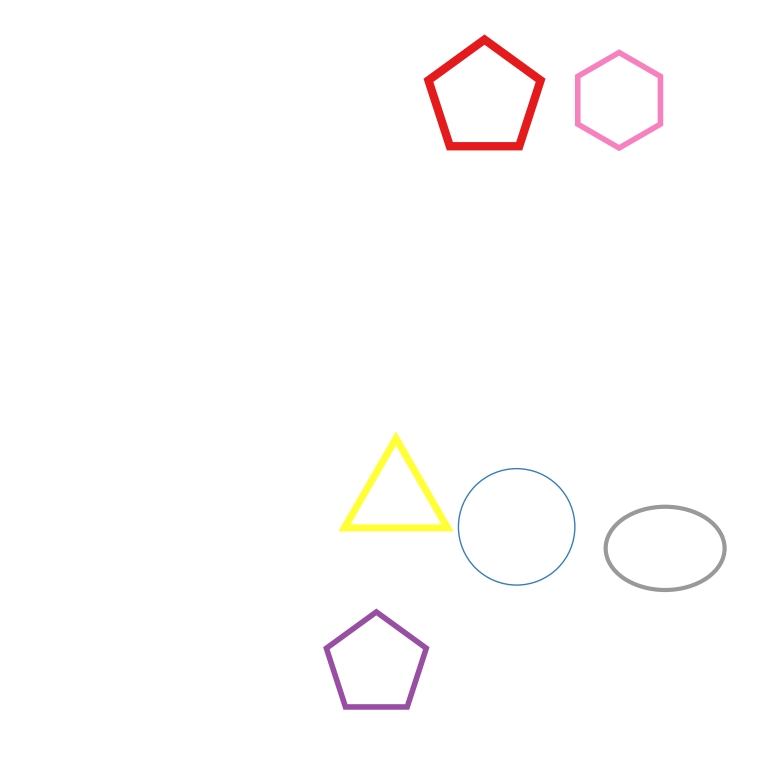[{"shape": "pentagon", "thickness": 3, "radius": 0.38, "center": [0.629, 0.872]}, {"shape": "circle", "thickness": 0.5, "radius": 0.38, "center": [0.671, 0.316]}, {"shape": "pentagon", "thickness": 2, "radius": 0.34, "center": [0.489, 0.137]}, {"shape": "triangle", "thickness": 2.5, "radius": 0.39, "center": [0.514, 0.353]}, {"shape": "hexagon", "thickness": 2, "radius": 0.31, "center": [0.804, 0.87]}, {"shape": "oval", "thickness": 1.5, "radius": 0.39, "center": [0.864, 0.288]}]